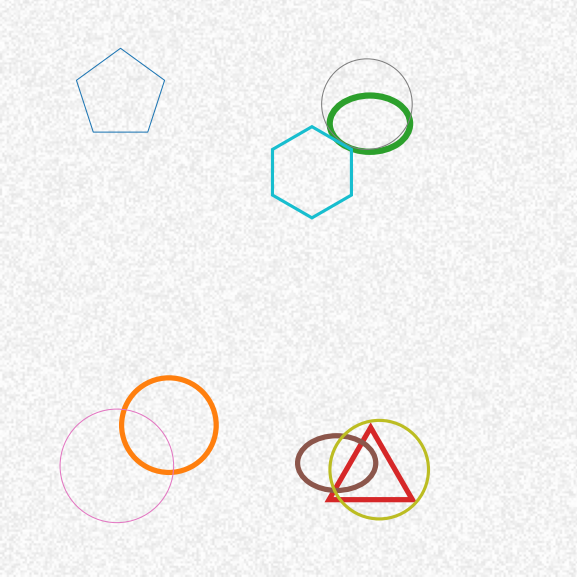[{"shape": "pentagon", "thickness": 0.5, "radius": 0.4, "center": [0.209, 0.835]}, {"shape": "circle", "thickness": 2.5, "radius": 0.41, "center": [0.292, 0.263]}, {"shape": "oval", "thickness": 3, "radius": 0.35, "center": [0.641, 0.785]}, {"shape": "triangle", "thickness": 2.5, "radius": 0.42, "center": [0.642, 0.176]}, {"shape": "oval", "thickness": 2.5, "radius": 0.34, "center": [0.583, 0.197]}, {"shape": "circle", "thickness": 0.5, "radius": 0.49, "center": [0.202, 0.192]}, {"shape": "circle", "thickness": 0.5, "radius": 0.39, "center": [0.635, 0.819]}, {"shape": "circle", "thickness": 1.5, "radius": 0.43, "center": [0.657, 0.186]}, {"shape": "hexagon", "thickness": 1.5, "radius": 0.39, "center": [0.54, 0.701]}]